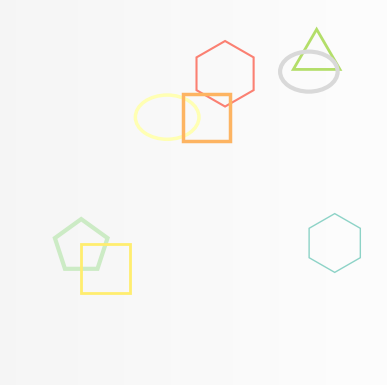[{"shape": "hexagon", "thickness": 1, "radius": 0.38, "center": [0.864, 0.369]}, {"shape": "oval", "thickness": 2.5, "radius": 0.41, "center": [0.431, 0.696]}, {"shape": "hexagon", "thickness": 1.5, "radius": 0.43, "center": [0.581, 0.808]}, {"shape": "square", "thickness": 2.5, "radius": 0.3, "center": [0.533, 0.695]}, {"shape": "triangle", "thickness": 2, "radius": 0.35, "center": [0.817, 0.854]}, {"shape": "oval", "thickness": 3, "radius": 0.37, "center": [0.797, 0.814]}, {"shape": "pentagon", "thickness": 3, "radius": 0.36, "center": [0.21, 0.36]}, {"shape": "square", "thickness": 2, "radius": 0.31, "center": [0.273, 0.303]}]